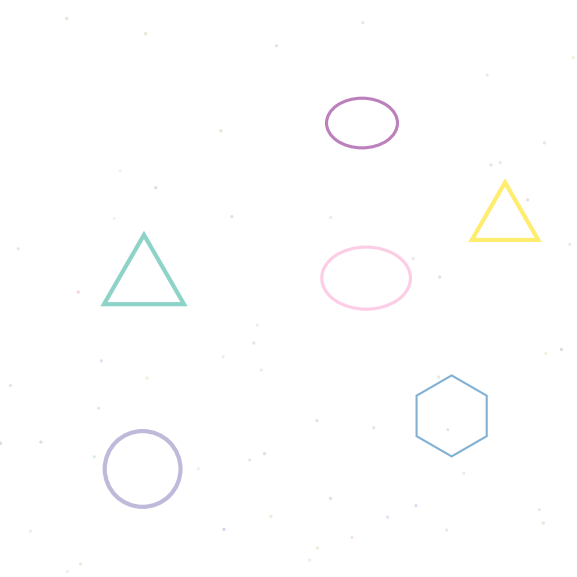[{"shape": "triangle", "thickness": 2, "radius": 0.4, "center": [0.249, 0.512]}, {"shape": "circle", "thickness": 2, "radius": 0.33, "center": [0.247, 0.187]}, {"shape": "hexagon", "thickness": 1, "radius": 0.35, "center": [0.782, 0.279]}, {"shape": "oval", "thickness": 1.5, "radius": 0.38, "center": [0.634, 0.518]}, {"shape": "oval", "thickness": 1.5, "radius": 0.31, "center": [0.627, 0.786]}, {"shape": "triangle", "thickness": 2, "radius": 0.33, "center": [0.875, 0.617]}]